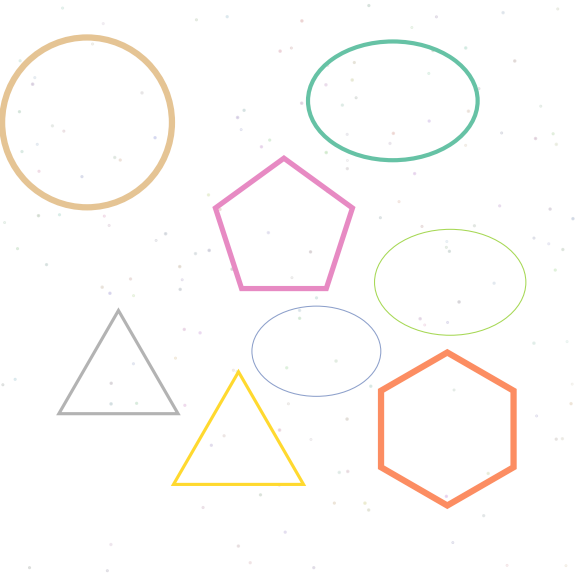[{"shape": "oval", "thickness": 2, "radius": 0.73, "center": [0.68, 0.825]}, {"shape": "hexagon", "thickness": 3, "radius": 0.66, "center": [0.775, 0.256]}, {"shape": "oval", "thickness": 0.5, "radius": 0.56, "center": [0.548, 0.391]}, {"shape": "pentagon", "thickness": 2.5, "radius": 0.62, "center": [0.492, 0.6]}, {"shape": "oval", "thickness": 0.5, "radius": 0.66, "center": [0.78, 0.51]}, {"shape": "triangle", "thickness": 1.5, "radius": 0.65, "center": [0.413, 0.225]}, {"shape": "circle", "thickness": 3, "radius": 0.74, "center": [0.151, 0.787]}, {"shape": "triangle", "thickness": 1.5, "radius": 0.6, "center": [0.205, 0.342]}]